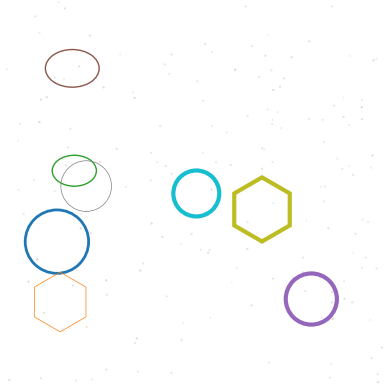[{"shape": "circle", "thickness": 2, "radius": 0.41, "center": [0.148, 0.372]}, {"shape": "hexagon", "thickness": 0.5, "radius": 0.39, "center": [0.156, 0.216]}, {"shape": "oval", "thickness": 1, "radius": 0.29, "center": [0.193, 0.557]}, {"shape": "circle", "thickness": 3, "radius": 0.33, "center": [0.809, 0.223]}, {"shape": "oval", "thickness": 1, "radius": 0.35, "center": [0.188, 0.822]}, {"shape": "circle", "thickness": 0.5, "radius": 0.33, "center": [0.224, 0.517]}, {"shape": "hexagon", "thickness": 3, "radius": 0.42, "center": [0.681, 0.456]}, {"shape": "circle", "thickness": 3, "radius": 0.3, "center": [0.51, 0.497]}]